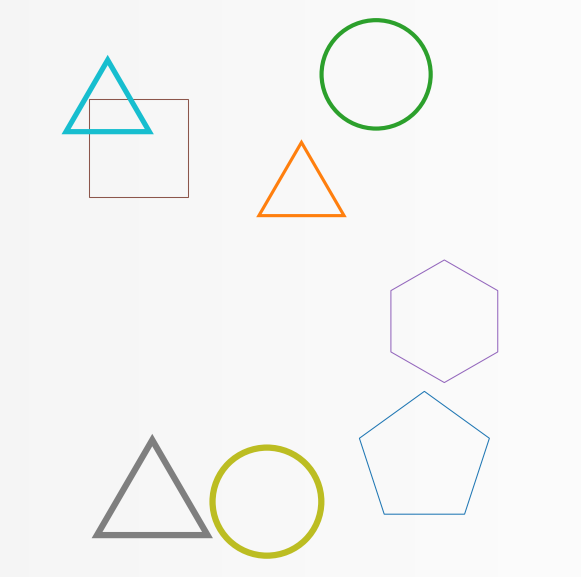[{"shape": "pentagon", "thickness": 0.5, "radius": 0.59, "center": [0.73, 0.204]}, {"shape": "triangle", "thickness": 1.5, "radius": 0.42, "center": [0.519, 0.668]}, {"shape": "circle", "thickness": 2, "radius": 0.47, "center": [0.647, 0.87]}, {"shape": "hexagon", "thickness": 0.5, "radius": 0.53, "center": [0.764, 0.443]}, {"shape": "square", "thickness": 0.5, "radius": 0.42, "center": [0.238, 0.743]}, {"shape": "triangle", "thickness": 3, "radius": 0.55, "center": [0.262, 0.127]}, {"shape": "circle", "thickness": 3, "radius": 0.47, "center": [0.459, 0.131]}, {"shape": "triangle", "thickness": 2.5, "radius": 0.41, "center": [0.185, 0.813]}]